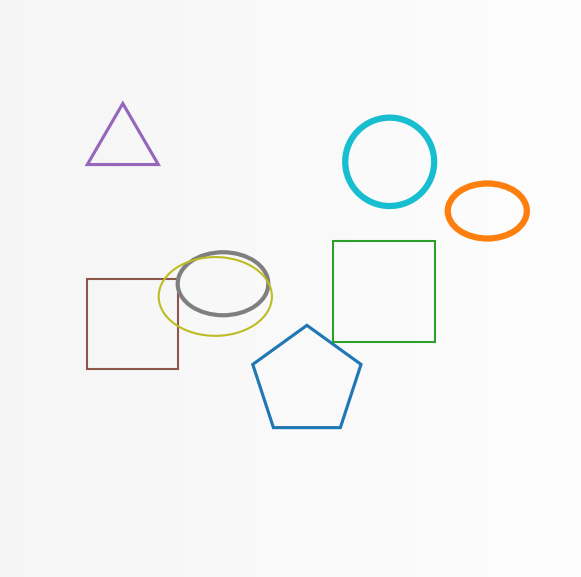[{"shape": "pentagon", "thickness": 1.5, "radius": 0.49, "center": [0.528, 0.338]}, {"shape": "oval", "thickness": 3, "radius": 0.34, "center": [0.838, 0.634]}, {"shape": "square", "thickness": 1, "radius": 0.44, "center": [0.661, 0.494]}, {"shape": "triangle", "thickness": 1.5, "radius": 0.35, "center": [0.211, 0.749]}, {"shape": "square", "thickness": 1, "radius": 0.39, "center": [0.228, 0.438]}, {"shape": "oval", "thickness": 2, "radius": 0.39, "center": [0.384, 0.508]}, {"shape": "oval", "thickness": 1, "radius": 0.49, "center": [0.37, 0.486]}, {"shape": "circle", "thickness": 3, "radius": 0.38, "center": [0.67, 0.719]}]